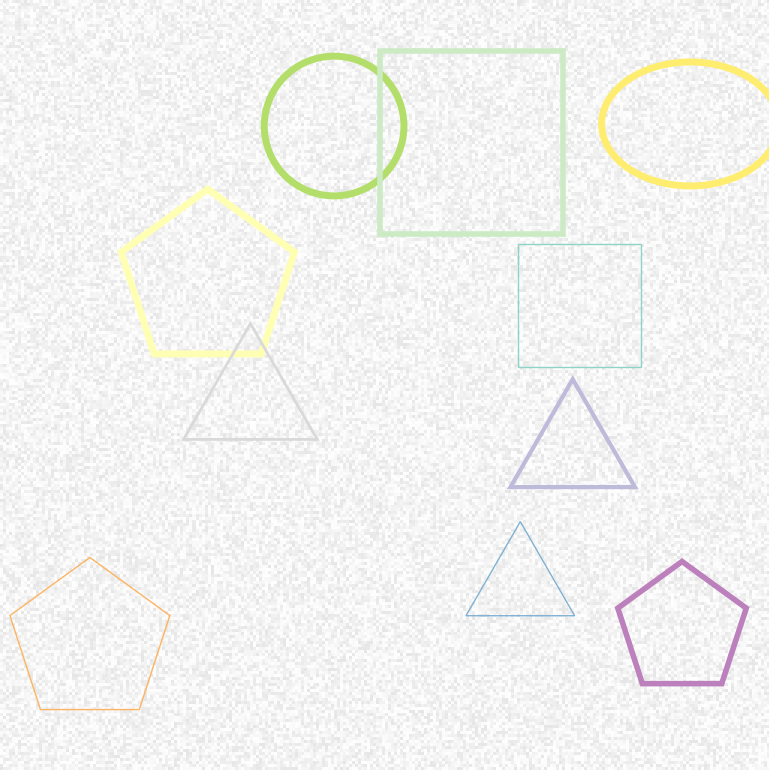[{"shape": "square", "thickness": 0.5, "radius": 0.4, "center": [0.753, 0.603]}, {"shape": "pentagon", "thickness": 2.5, "radius": 0.59, "center": [0.27, 0.636]}, {"shape": "triangle", "thickness": 1.5, "radius": 0.47, "center": [0.744, 0.414]}, {"shape": "triangle", "thickness": 0.5, "radius": 0.41, "center": [0.676, 0.241]}, {"shape": "pentagon", "thickness": 0.5, "radius": 0.55, "center": [0.117, 0.167]}, {"shape": "circle", "thickness": 2.5, "radius": 0.45, "center": [0.434, 0.836]}, {"shape": "triangle", "thickness": 1, "radius": 0.5, "center": [0.325, 0.479]}, {"shape": "pentagon", "thickness": 2, "radius": 0.44, "center": [0.886, 0.183]}, {"shape": "square", "thickness": 2, "radius": 0.59, "center": [0.612, 0.815]}, {"shape": "oval", "thickness": 2.5, "radius": 0.58, "center": [0.896, 0.839]}]